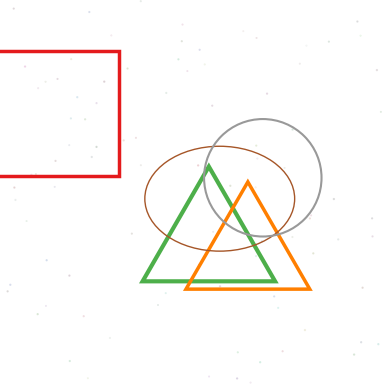[{"shape": "square", "thickness": 2.5, "radius": 0.81, "center": [0.148, 0.706]}, {"shape": "triangle", "thickness": 3, "radius": 0.99, "center": [0.542, 0.369]}, {"shape": "triangle", "thickness": 2.5, "radius": 0.93, "center": [0.644, 0.342]}, {"shape": "oval", "thickness": 1, "radius": 0.97, "center": [0.571, 0.484]}, {"shape": "circle", "thickness": 1.5, "radius": 0.76, "center": [0.683, 0.538]}]